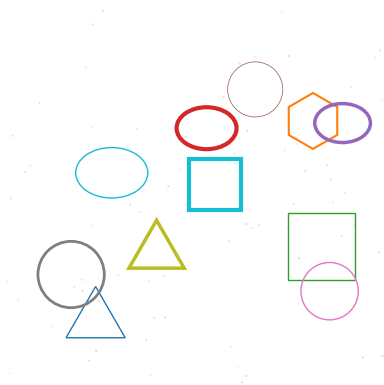[{"shape": "triangle", "thickness": 1, "radius": 0.44, "center": [0.248, 0.167]}, {"shape": "hexagon", "thickness": 1.5, "radius": 0.36, "center": [0.813, 0.686]}, {"shape": "square", "thickness": 1, "radius": 0.44, "center": [0.835, 0.36]}, {"shape": "oval", "thickness": 3, "radius": 0.39, "center": [0.537, 0.667]}, {"shape": "oval", "thickness": 2.5, "radius": 0.36, "center": [0.89, 0.68]}, {"shape": "circle", "thickness": 0.5, "radius": 0.36, "center": [0.663, 0.768]}, {"shape": "circle", "thickness": 1, "radius": 0.37, "center": [0.856, 0.244]}, {"shape": "circle", "thickness": 2, "radius": 0.43, "center": [0.185, 0.287]}, {"shape": "triangle", "thickness": 2.5, "radius": 0.41, "center": [0.407, 0.345]}, {"shape": "oval", "thickness": 1, "radius": 0.47, "center": [0.29, 0.551]}, {"shape": "square", "thickness": 3, "radius": 0.33, "center": [0.559, 0.521]}]